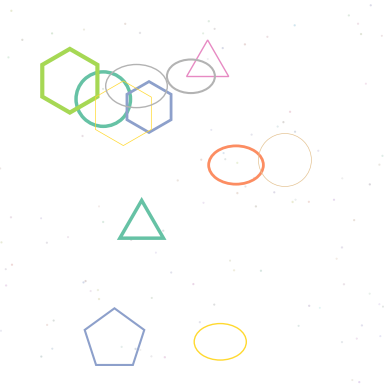[{"shape": "circle", "thickness": 2.5, "radius": 0.35, "center": [0.268, 0.743]}, {"shape": "triangle", "thickness": 2.5, "radius": 0.33, "center": [0.368, 0.414]}, {"shape": "oval", "thickness": 2, "radius": 0.36, "center": [0.613, 0.571]}, {"shape": "hexagon", "thickness": 2, "radius": 0.33, "center": [0.387, 0.722]}, {"shape": "pentagon", "thickness": 1.5, "radius": 0.41, "center": [0.297, 0.118]}, {"shape": "triangle", "thickness": 1, "radius": 0.32, "center": [0.539, 0.833]}, {"shape": "hexagon", "thickness": 3, "radius": 0.41, "center": [0.181, 0.79]}, {"shape": "oval", "thickness": 1, "radius": 0.34, "center": [0.572, 0.112]}, {"shape": "hexagon", "thickness": 0.5, "radius": 0.42, "center": [0.32, 0.706]}, {"shape": "circle", "thickness": 0.5, "radius": 0.34, "center": [0.74, 0.584]}, {"shape": "oval", "thickness": 1.5, "radius": 0.31, "center": [0.496, 0.802]}, {"shape": "oval", "thickness": 1, "radius": 0.4, "center": [0.355, 0.776]}]